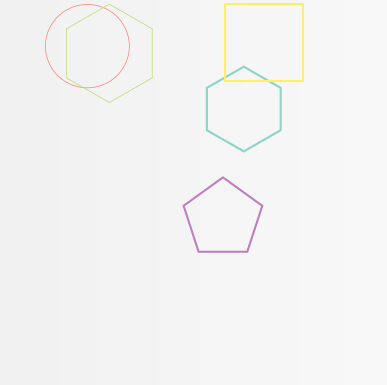[{"shape": "hexagon", "thickness": 1.5, "radius": 0.55, "center": [0.629, 0.717]}, {"shape": "circle", "thickness": 0.5, "radius": 0.54, "center": [0.225, 0.88]}, {"shape": "hexagon", "thickness": 0.5, "radius": 0.64, "center": [0.282, 0.862]}, {"shape": "pentagon", "thickness": 1.5, "radius": 0.53, "center": [0.575, 0.432]}, {"shape": "square", "thickness": 1.5, "radius": 0.5, "center": [0.68, 0.889]}]